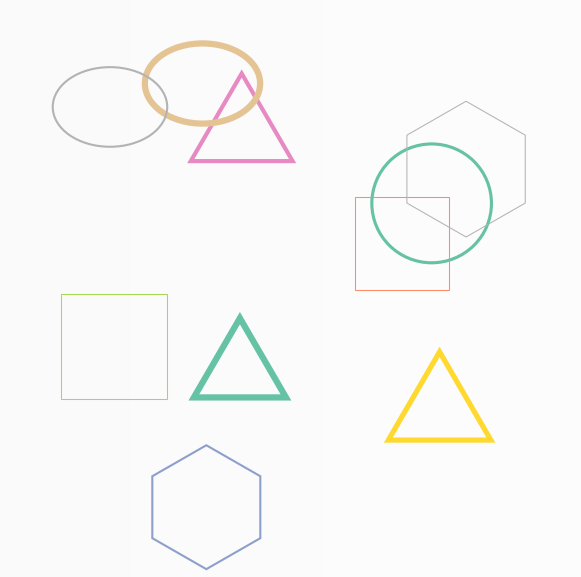[{"shape": "circle", "thickness": 1.5, "radius": 0.51, "center": [0.743, 0.647]}, {"shape": "triangle", "thickness": 3, "radius": 0.46, "center": [0.413, 0.357]}, {"shape": "square", "thickness": 0.5, "radius": 0.4, "center": [0.692, 0.577]}, {"shape": "hexagon", "thickness": 1, "radius": 0.54, "center": [0.355, 0.121]}, {"shape": "triangle", "thickness": 2, "radius": 0.51, "center": [0.416, 0.771]}, {"shape": "square", "thickness": 0.5, "radius": 0.45, "center": [0.196, 0.398]}, {"shape": "triangle", "thickness": 2.5, "radius": 0.51, "center": [0.756, 0.288]}, {"shape": "oval", "thickness": 3, "radius": 0.5, "center": [0.348, 0.855]}, {"shape": "hexagon", "thickness": 0.5, "radius": 0.59, "center": [0.802, 0.706]}, {"shape": "oval", "thickness": 1, "radius": 0.49, "center": [0.189, 0.814]}]